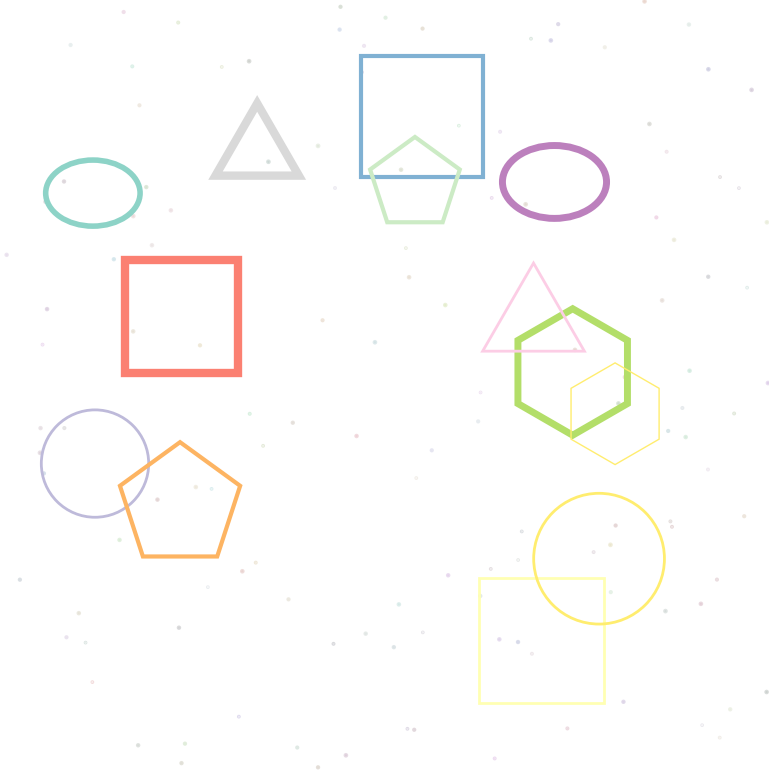[{"shape": "oval", "thickness": 2, "radius": 0.31, "center": [0.121, 0.749]}, {"shape": "square", "thickness": 1, "radius": 0.4, "center": [0.704, 0.168]}, {"shape": "circle", "thickness": 1, "radius": 0.35, "center": [0.123, 0.398]}, {"shape": "square", "thickness": 3, "radius": 0.37, "center": [0.236, 0.589]}, {"shape": "square", "thickness": 1.5, "radius": 0.39, "center": [0.548, 0.849]}, {"shape": "pentagon", "thickness": 1.5, "radius": 0.41, "center": [0.234, 0.344]}, {"shape": "hexagon", "thickness": 2.5, "radius": 0.41, "center": [0.744, 0.517]}, {"shape": "triangle", "thickness": 1, "radius": 0.38, "center": [0.693, 0.582]}, {"shape": "triangle", "thickness": 3, "radius": 0.31, "center": [0.334, 0.803]}, {"shape": "oval", "thickness": 2.5, "radius": 0.34, "center": [0.72, 0.764]}, {"shape": "pentagon", "thickness": 1.5, "radius": 0.31, "center": [0.539, 0.761]}, {"shape": "hexagon", "thickness": 0.5, "radius": 0.33, "center": [0.799, 0.463]}, {"shape": "circle", "thickness": 1, "radius": 0.42, "center": [0.778, 0.274]}]